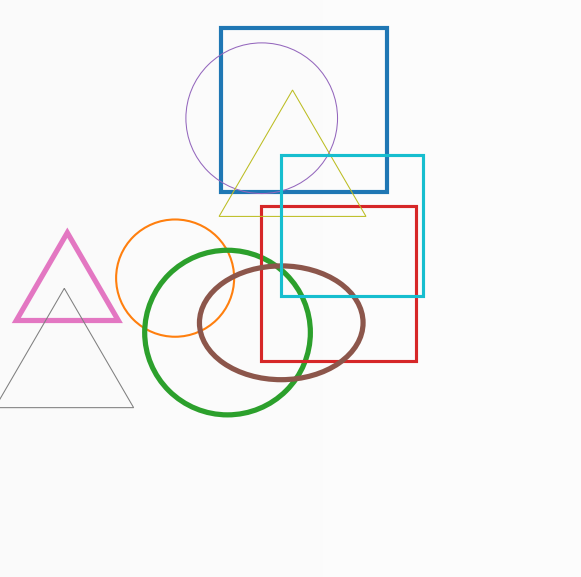[{"shape": "square", "thickness": 2, "radius": 0.71, "center": [0.523, 0.809]}, {"shape": "circle", "thickness": 1, "radius": 0.51, "center": [0.301, 0.518]}, {"shape": "circle", "thickness": 2.5, "radius": 0.71, "center": [0.391, 0.423]}, {"shape": "square", "thickness": 1.5, "radius": 0.67, "center": [0.582, 0.508]}, {"shape": "circle", "thickness": 0.5, "radius": 0.65, "center": [0.45, 0.794]}, {"shape": "oval", "thickness": 2.5, "radius": 0.7, "center": [0.484, 0.44]}, {"shape": "triangle", "thickness": 2.5, "radius": 0.51, "center": [0.116, 0.495]}, {"shape": "triangle", "thickness": 0.5, "radius": 0.69, "center": [0.111, 0.362]}, {"shape": "triangle", "thickness": 0.5, "radius": 0.73, "center": [0.503, 0.697]}, {"shape": "square", "thickness": 1.5, "radius": 0.61, "center": [0.606, 0.608]}]